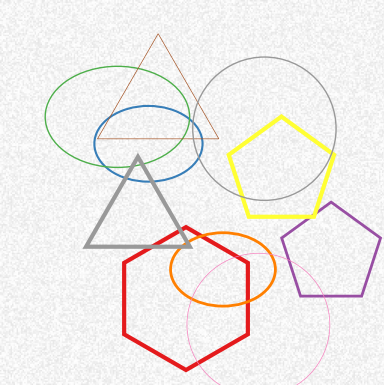[{"shape": "hexagon", "thickness": 3, "radius": 0.93, "center": [0.483, 0.224]}, {"shape": "oval", "thickness": 1.5, "radius": 0.7, "center": [0.386, 0.627]}, {"shape": "oval", "thickness": 1, "radius": 0.94, "center": [0.305, 0.696]}, {"shape": "pentagon", "thickness": 2, "radius": 0.67, "center": [0.86, 0.34]}, {"shape": "oval", "thickness": 2, "radius": 0.68, "center": [0.579, 0.3]}, {"shape": "pentagon", "thickness": 3, "radius": 0.72, "center": [0.731, 0.553]}, {"shape": "triangle", "thickness": 0.5, "radius": 0.91, "center": [0.411, 0.73]}, {"shape": "circle", "thickness": 0.5, "radius": 0.93, "center": [0.671, 0.157]}, {"shape": "circle", "thickness": 1, "radius": 0.93, "center": [0.687, 0.666]}, {"shape": "triangle", "thickness": 3, "radius": 0.78, "center": [0.358, 0.437]}]